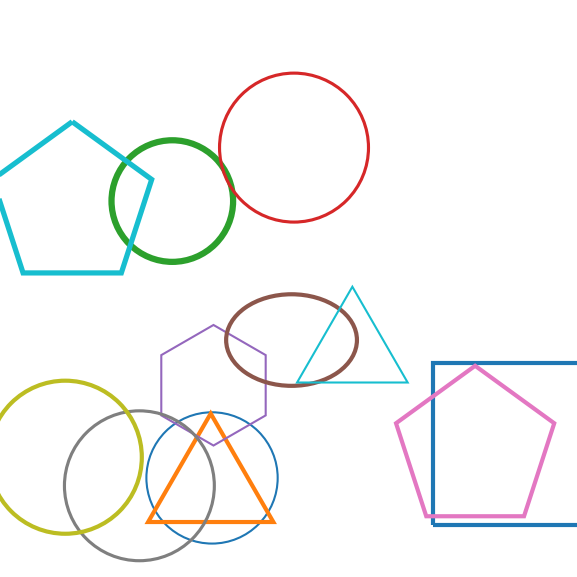[{"shape": "circle", "thickness": 1, "radius": 0.57, "center": [0.367, 0.172]}, {"shape": "square", "thickness": 2, "radius": 0.7, "center": [0.891, 0.23]}, {"shape": "triangle", "thickness": 2, "radius": 0.63, "center": [0.365, 0.158]}, {"shape": "circle", "thickness": 3, "radius": 0.53, "center": [0.298, 0.651]}, {"shape": "circle", "thickness": 1.5, "radius": 0.64, "center": [0.509, 0.744]}, {"shape": "hexagon", "thickness": 1, "radius": 0.52, "center": [0.37, 0.332]}, {"shape": "oval", "thickness": 2, "radius": 0.57, "center": [0.505, 0.41]}, {"shape": "pentagon", "thickness": 2, "radius": 0.72, "center": [0.823, 0.222]}, {"shape": "circle", "thickness": 1.5, "radius": 0.65, "center": [0.241, 0.158]}, {"shape": "circle", "thickness": 2, "radius": 0.66, "center": [0.113, 0.207]}, {"shape": "triangle", "thickness": 1, "radius": 0.55, "center": [0.61, 0.392]}, {"shape": "pentagon", "thickness": 2.5, "radius": 0.72, "center": [0.125, 0.644]}]